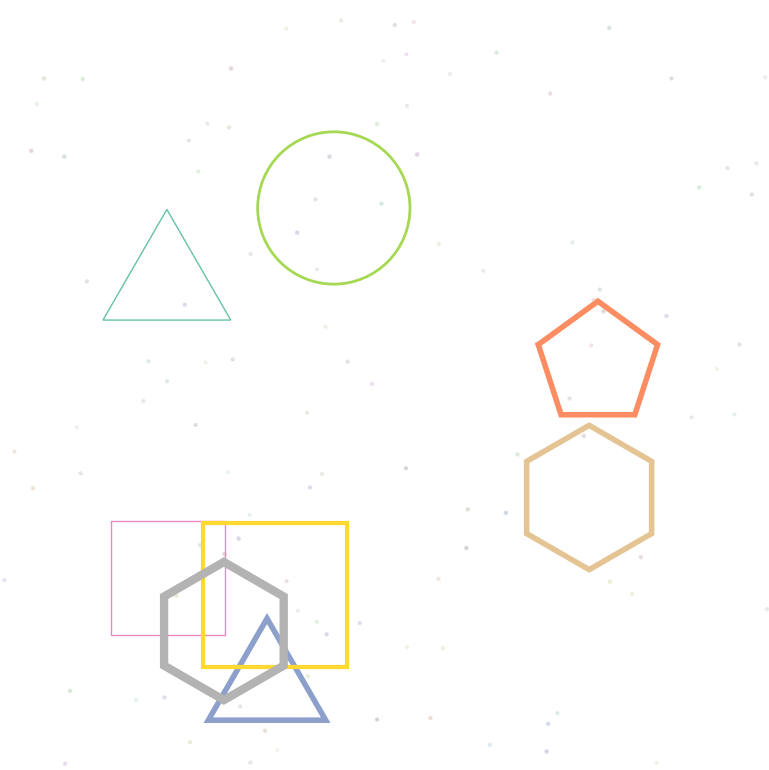[{"shape": "triangle", "thickness": 0.5, "radius": 0.48, "center": [0.217, 0.632]}, {"shape": "pentagon", "thickness": 2, "radius": 0.41, "center": [0.777, 0.527]}, {"shape": "triangle", "thickness": 2, "radius": 0.44, "center": [0.347, 0.109]}, {"shape": "square", "thickness": 0.5, "radius": 0.37, "center": [0.219, 0.249]}, {"shape": "circle", "thickness": 1, "radius": 0.49, "center": [0.434, 0.73]}, {"shape": "square", "thickness": 1.5, "radius": 0.47, "center": [0.357, 0.227]}, {"shape": "hexagon", "thickness": 2, "radius": 0.47, "center": [0.765, 0.354]}, {"shape": "hexagon", "thickness": 3, "radius": 0.45, "center": [0.291, 0.18]}]